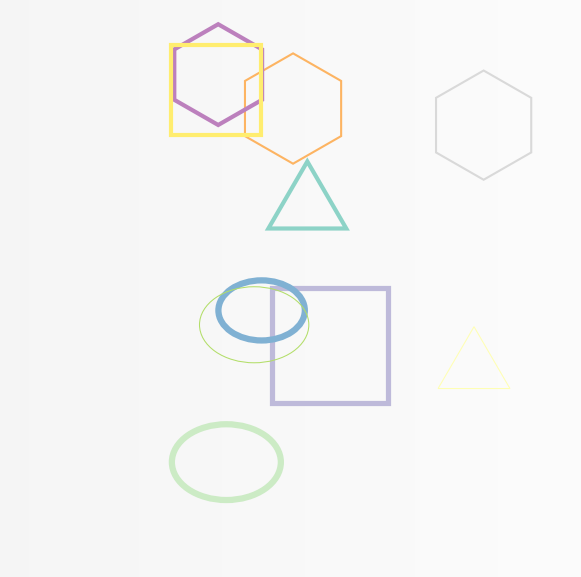[{"shape": "triangle", "thickness": 2, "radius": 0.39, "center": [0.529, 0.642]}, {"shape": "triangle", "thickness": 0.5, "radius": 0.36, "center": [0.816, 0.362]}, {"shape": "square", "thickness": 2.5, "radius": 0.5, "center": [0.567, 0.4]}, {"shape": "oval", "thickness": 3, "radius": 0.37, "center": [0.45, 0.462]}, {"shape": "hexagon", "thickness": 1, "radius": 0.48, "center": [0.504, 0.811]}, {"shape": "oval", "thickness": 0.5, "radius": 0.47, "center": [0.437, 0.437]}, {"shape": "hexagon", "thickness": 1, "radius": 0.47, "center": [0.832, 0.782]}, {"shape": "hexagon", "thickness": 2, "radius": 0.44, "center": [0.375, 0.87]}, {"shape": "oval", "thickness": 3, "radius": 0.47, "center": [0.389, 0.199]}, {"shape": "square", "thickness": 2, "radius": 0.39, "center": [0.371, 0.843]}]